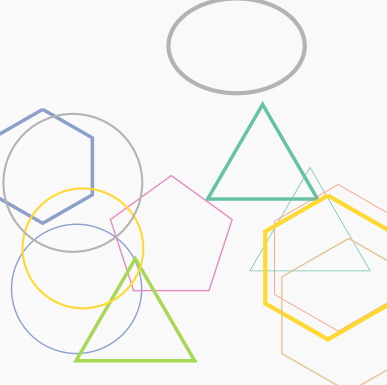[{"shape": "triangle", "thickness": 0.5, "radius": 0.9, "center": [0.8, 0.386]}, {"shape": "triangle", "thickness": 2.5, "radius": 0.82, "center": [0.678, 0.565]}, {"shape": "hexagon", "thickness": 0.5, "radius": 0.95, "center": [0.873, 0.33]}, {"shape": "hexagon", "thickness": 2.5, "radius": 0.74, "center": [0.11, 0.568]}, {"shape": "circle", "thickness": 1, "radius": 0.84, "center": [0.198, 0.25]}, {"shape": "pentagon", "thickness": 1, "radius": 0.83, "center": [0.442, 0.379]}, {"shape": "triangle", "thickness": 2.5, "radius": 0.88, "center": [0.349, 0.151]}, {"shape": "hexagon", "thickness": 3, "radius": 0.93, "center": [0.846, 0.305]}, {"shape": "circle", "thickness": 1.5, "radius": 0.78, "center": [0.214, 0.355]}, {"shape": "hexagon", "thickness": 1, "radius": 1.0, "center": [0.9, 0.181]}, {"shape": "circle", "thickness": 1.5, "radius": 0.9, "center": [0.188, 0.525]}, {"shape": "oval", "thickness": 3, "radius": 0.88, "center": [0.611, 0.881]}]